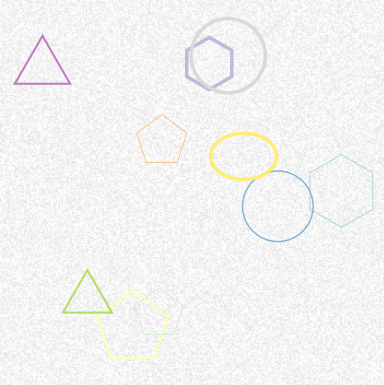[{"shape": "hexagon", "thickness": 0.5, "radius": 0.47, "center": [0.887, 0.504]}, {"shape": "pentagon", "thickness": 1.5, "radius": 0.48, "center": [0.344, 0.149]}, {"shape": "hexagon", "thickness": 2.5, "radius": 0.34, "center": [0.544, 0.835]}, {"shape": "circle", "thickness": 1, "radius": 0.46, "center": [0.722, 0.464]}, {"shape": "pentagon", "thickness": 0.5, "radius": 0.34, "center": [0.42, 0.634]}, {"shape": "triangle", "thickness": 1.5, "radius": 0.37, "center": [0.227, 0.225]}, {"shape": "circle", "thickness": 2.5, "radius": 0.48, "center": [0.593, 0.855]}, {"shape": "triangle", "thickness": 1.5, "radius": 0.41, "center": [0.11, 0.824]}, {"shape": "pentagon", "thickness": 0.5, "radius": 0.33, "center": [0.413, 0.185]}, {"shape": "oval", "thickness": 2.5, "radius": 0.43, "center": [0.633, 0.594]}]